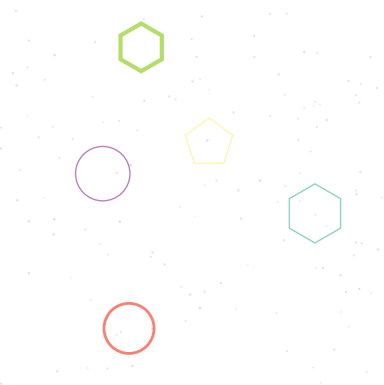[{"shape": "hexagon", "thickness": 1, "radius": 0.38, "center": [0.818, 0.446]}, {"shape": "circle", "thickness": 2, "radius": 0.32, "center": [0.335, 0.147]}, {"shape": "hexagon", "thickness": 3, "radius": 0.31, "center": [0.367, 0.877]}, {"shape": "circle", "thickness": 1, "radius": 0.35, "center": [0.267, 0.549]}, {"shape": "pentagon", "thickness": 0.5, "radius": 0.32, "center": [0.543, 0.629]}]